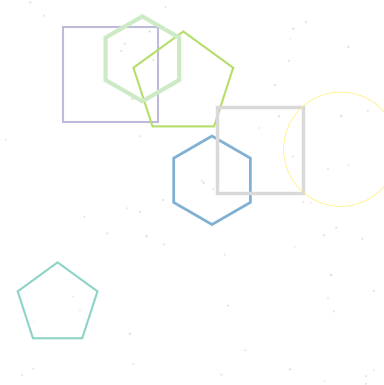[{"shape": "pentagon", "thickness": 1.5, "radius": 0.54, "center": [0.15, 0.21]}, {"shape": "square", "thickness": 1.5, "radius": 0.61, "center": [0.287, 0.806]}, {"shape": "hexagon", "thickness": 2, "radius": 0.57, "center": [0.551, 0.532]}, {"shape": "pentagon", "thickness": 1.5, "radius": 0.68, "center": [0.476, 0.782]}, {"shape": "square", "thickness": 2.5, "radius": 0.55, "center": [0.675, 0.611]}, {"shape": "hexagon", "thickness": 3, "radius": 0.55, "center": [0.37, 0.847]}, {"shape": "circle", "thickness": 0.5, "radius": 0.74, "center": [0.885, 0.612]}]